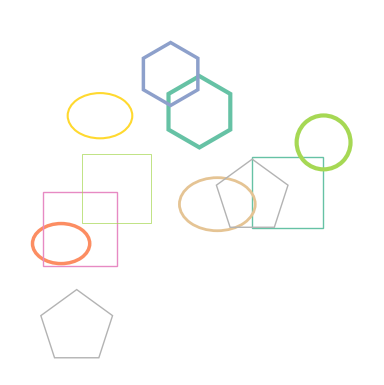[{"shape": "hexagon", "thickness": 3, "radius": 0.46, "center": [0.518, 0.71]}, {"shape": "square", "thickness": 1, "radius": 0.46, "center": [0.746, 0.5]}, {"shape": "oval", "thickness": 2.5, "radius": 0.37, "center": [0.159, 0.367]}, {"shape": "hexagon", "thickness": 2.5, "radius": 0.41, "center": [0.443, 0.808]}, {"shape": "square", "thickness": 1, "radius": 0.48, "center": [0.208, 0.405]}, {"shape": "circle", "thickness": 3, "radius": 0.35, "center": [0.84, 0.63]}, {"shape": "square", "thickness": 0.5, "radius": 0.45, "center": [0.302, 0.511]}, {"shape": "oval", "thickness": 1.5, "radius": 0.42, "center": [0.26, 0.699]}, {"shape": "oval", "thickness": 2, "radius": 0.49, "center": [0.564, 0.47]}, {"shape": "pentagon", "thickness": 1, "radius": 0.49, "center": [0.655, 0.489]}, {"shape": "pentagon", "thickness": 1, "radius": 0.49, "center": [0.199, 0.15]}]